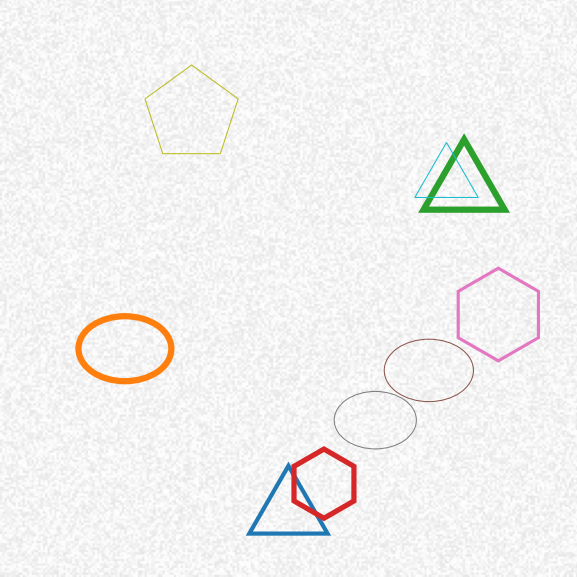[{"shape": "triangle", "thickness": 2, "radius": 0.39, "center": [0.499, 0.114]}, {"shape": "oval", "thickness": 3, "radius": 0.4, "center": [0.216, 0.395]}, {"shape": "triangle", "thickness": 3, "radius": 0.41, "center": [0.804, 0.677]}, {"shape": "hexagon", "thickness": 2.5, "radius": 0.3, "center": [0.561, 0.162]}, {"shape": "oval", "thickness": 0.5, "radius": 0.39, "center": [0.743, 0.358]}, {"shape": "hexagon", "thickness": 1.5, "radius": 0.4, "center": [0.863, 0.454]}, {"shape": "oval", "thickness": 0.5, "radius": 0.36, "center": [0.65, 0.272]}, {"shape": "pentagon", "thickness": 0.5, "radius": 0.42, "center": [0.332, 0.802]}, {"shape": "triangle", "thickness": 0.5, "radius": 0.32, "center": [0.773, 0.689]}]